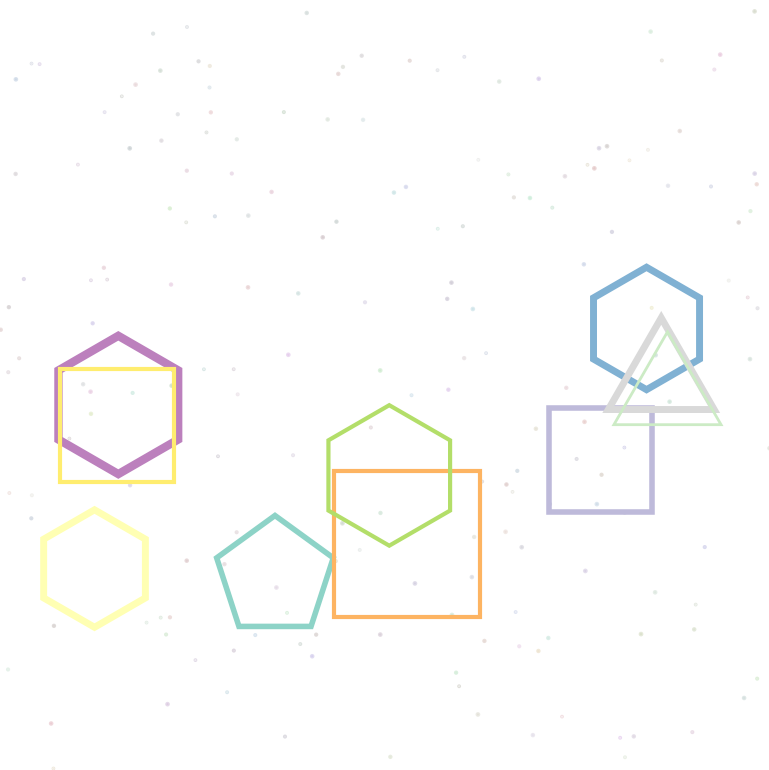[{"shape": "pentagon", "thickness": 2, "radius": 0.4, "center": [0.357, 0.251]}, {"shape": "hexagon", "thickness": 2.5, "radius": 0.38, "center": [0.123, 0.262]}, {"shape": "square", "thickness": 2, "radius": 0.34, "center": [0.78, 0.403]}, {"shape": "hexagon", "thickness": 2.5, "radius": 0.4, "center": [0.84, 0.573]}, {"shape": "square", "thickness": 1.5, "radius": 0.47, "center": [0.529, 0.293]}, {"shape": "hexagon", "thickness": 1.5, "radius": 0.46, "center": [0.506, 0.383]}, {"shape": "triangle", "thickness": 2.5, "radius": 0.4, "center": [0.859, 0.508]}, {"shape": "hexagon", "thickness": 3, "radius": 0.45, "center": [0.154, 0.474]}, {"shape": "triangle", "thickness": 1, "radius": 0.4, "center": [0.867, 0.489]}, {"shape": "square", "thickness": 1.5, "radius": 0.37, "center": [0.152, 0.448]}]